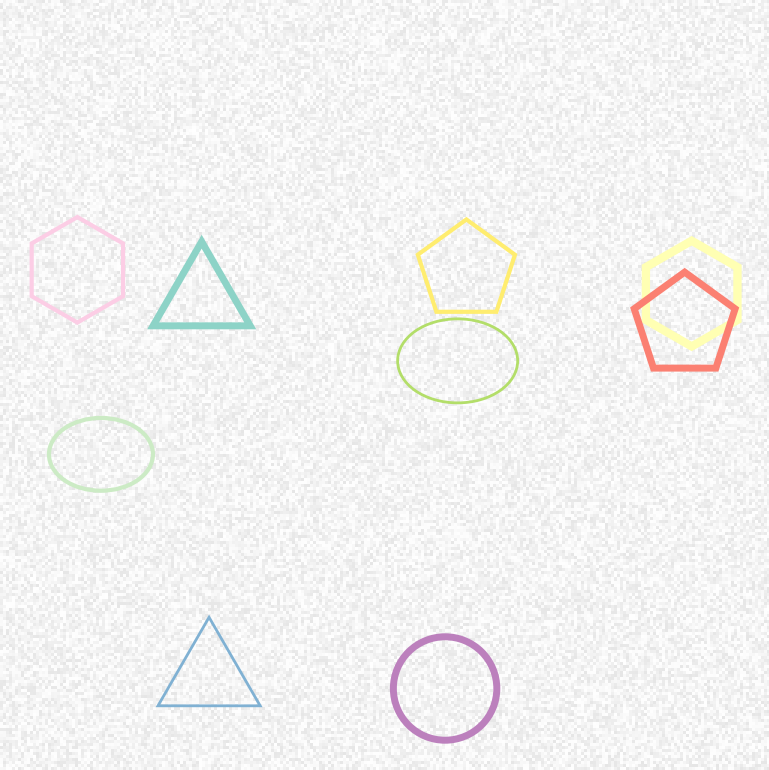[{"shape": "triangle", "thickness": 2.5, "radius": 0.36, "center": [0.262, 0.613]}, {"shape": "hexagon", "thickness": 3, "radius": 0.34, "center": [0.898, 0.619]}, {"shape": "pentagon", "thickness": 2.5, "radius": 0.34, "center": [0.889, 0.578]}, {"shape": "triangle", "thickness": 1, "radius": 0.38, "center": [0.272, 0.122]}, {"shape": "oval", "thickness": 1, "radius": 0.39, "center": [0.594, 0.531]}, {"shape": "hexagon", "thickness": 1.5, "radius": 0.34, "center": [0.1, 0.65]}, {"shape": "circle", "thickness": 2.5, "radius": 0.34, "center": [0.578, 0.106]}, {"shape": "oval", "thickness": 1.5, "radius": 0.34, "center": [0.131, 0.41]}, {"shape": "pentagon", "thickness": 1.5, "radius": 0.33, "center": [0.606, 0.649]}]